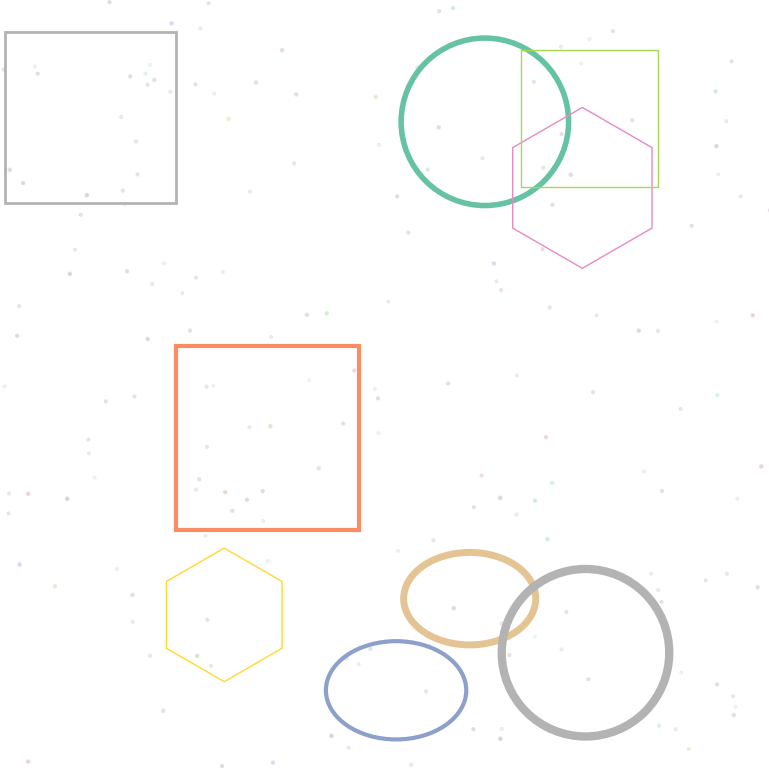[{"shape": "circle", "thickness": 2, "radius": 0.54, "center": [0.63, 0.842]}, {"shape": "square", "thickness": 1.5, "radius": 0.6, "center": [0.347, 0.431]}, {"shape": "oval", "thickness": 1.5, "radius": 0.46, "center": [0.514, 0.104]}, {"shape": "hexagon", "thickness": 0.5, "radius": 0.52, "center": [0.756, 0.756]}, {"shape": "square", "thickness": 0.5, "radius": 0.44, "center": [0.766, 0.846]}, {"shape": "hexagon", "thickness": 0.5, "radius": 0.43, "center": [0.291, 0.201]}, {"shape": "oval", "thickness": 2.5, "radius": 0.43, "center": [0.61, 0.223]}, {"shape": "square", "thickness": 1, "radius": 0.56, "center": [0.118, 0.847]}, {"shape": "circle", "thickness": 3, "radius": 0.54, "center": [0.76, 0.152]}]